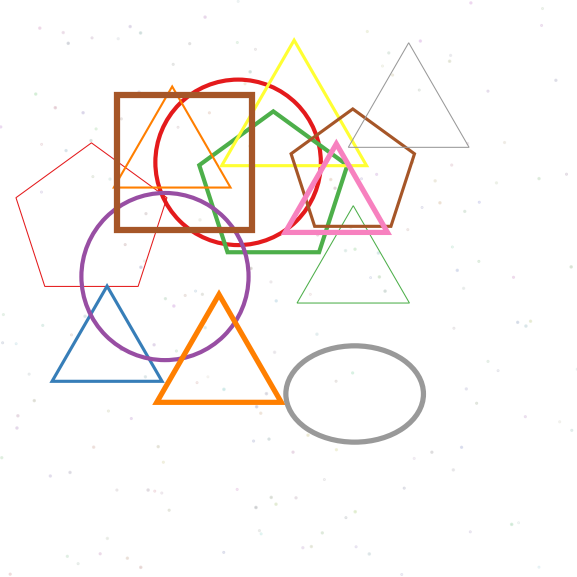[{"shape": "circle", "thickness": 2, "radius": 0.72, "center": [0.412, 0.718]}, {"shape": "pentagon", "thickness": 0.5, "radius": 0.69, "center": [0.158, 0.614]}, {"shape": "triangle", "thickness": 1.5, "radius": 0.55, "center": [0.185, 0.394]}, {"shape": "triangle", "thickness": 0.5, "radius": 0.56, "center": [0.612, 0.531]}, {"shape": "pentagon", "thickness": 2, "radius": 0.67, "center": [0.473, 0.671]}, {"shape": "circle", "thickness": 2, "radius": 0.72, "center": [0.286, 0.52]}, {"shape": "triangle", "thickness": 2.5, "radius": 0.62, "center": [0.379, 0.365]}, {"shape": "triangle", "thickness": 1, "radius": 0.58, "center": [0.298, 0.733]}, {"shape": "triangle", "thickness": 1.5, "radius": 0.72, "center": [0.509, 0.785]}, {"shape": "square", "thickness": 3, "radius": 0.59, "center": [0.32, 0.718]}, {"shape": "pentagon", "thickness": 1.5, "radius": 0.56, "center": [0.611, 0.698]}, {"shape": "triangle", "thickness": 2.5, "radius": 0.51, "center": [0.582, 0.648]}, {"shape": "oval", "thickness": 2.5, "radius": 0.6, "center": [0.614, 0.317]}, {"shape": "triangle", "thickness": 0.5, "radius": 0.6, "center": [0.708, 0.804]}]